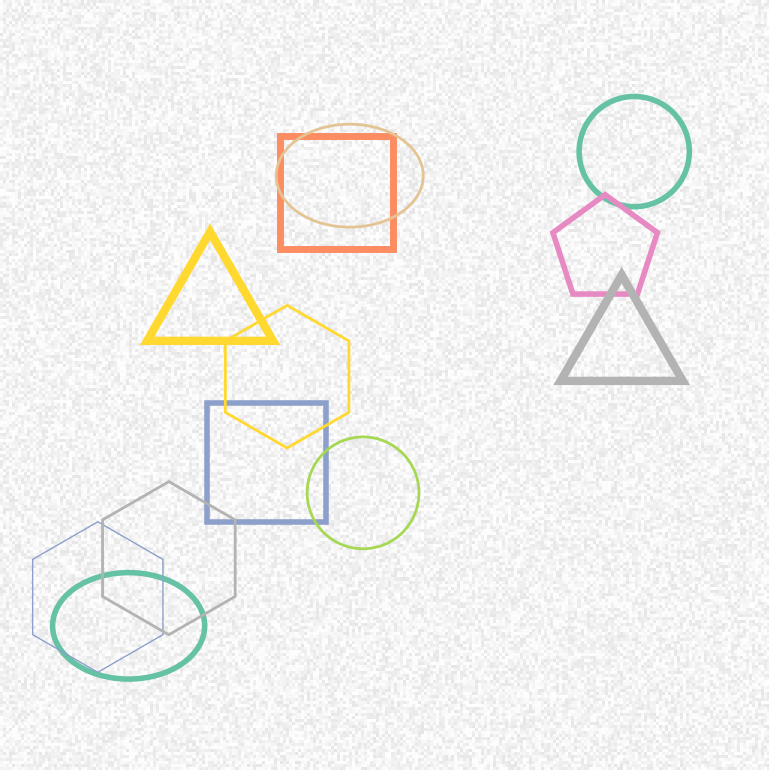[{"shape": "circle", "thickness": 2, "radius": 0.36, "center": [0.824, 0.803]}, {"shape": "oval", "thickness": 2, "radius": 0.49, "center": [0.167, 0.187]}, {"shape": "square", "thickness": 2.5, "radius": 0.37, "center": [0.437, 0.75]}, {"shape": "hexagon", "thickness": 0.5, "radius": 0.49, "center": [0.127, 0.225]}, {"shape": "square", "thickness": 2, "radius": 0.39, "center": [0.346, 0.399]}, {"shape": "pentagon", "thickness": 2, "radius": 0.36, "center": [0.786, 0.676]}, {"shape": "circle", "thickness": 1, "radius": 0.36, "center": [0.471, 0.36]}, {"shape": "triangle", "thickness": 3, "radius": 0.47, "center": [0.273, 0.605]}, {"shape": "hexagon", "thickness": 1, "radius": 0.46, "center": [0.373, 0.511]}, {"shape": "oval", "thickness": 1, "radius": 0.48, "center": [0.454, 0.772]}, {"shape": "triangle", "thickness": 3, "radius": 0.46, "center": [0.807, 0.551]}, {"shape": "hexagon", "thickness": 1, "radius": 0.5, "center": [0.219, 0.275]}]